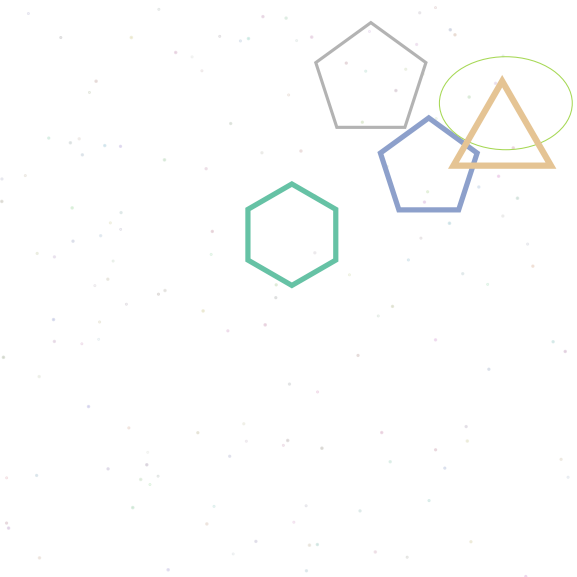[{"shape": "hexagon", "thickness": 2.5, "radius": 0.44, "center": [0.505, 0.593]}, {"shape": "pentagon", "thickness": 2.5, "radius": 0.44, "center": [0.742, 0.707]}, {"shape": "oval", "thickness": 0.5, "radius": 0.58, "center": [0.876, 0.82]}, {"shape": "triangle", "thickness": 3, "radius": 0.49, "center": [0.87, 0.761]}, {"shape": "pentagon", "thickness": 1.5, "radius": 0.5, "center": [0.642, 0.86]}]